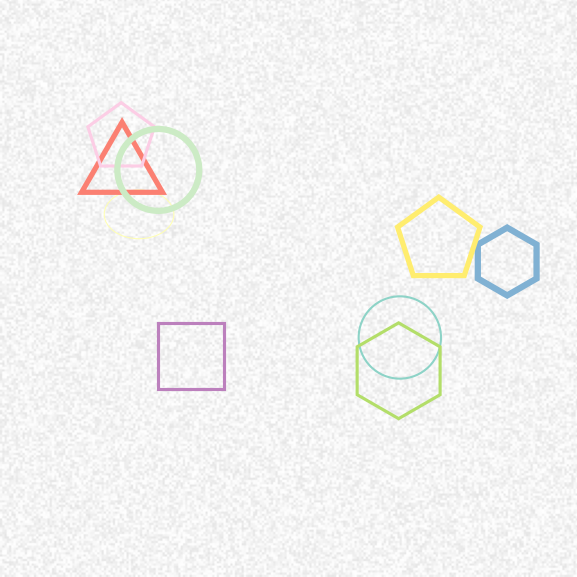[{"shape": "circle", "thickness": 1, "radius": 0.36, "center": [0.692, 0.415]}, {"shape": "oval", "thickness": 0.5, "radius": 0.3, "center": [0.241, 0.628]}, {"shape": "triangle", "thickness": 2.5, "radius": 0.4, "center": [0.211, 0.707]}, {"shape": "hexagon", "thickness": 3, "radius": 0.29, "center": [0.878, 0.546]}, {"shape": "hexagon", "thickness": 1.5, "radius": 0.41, "center": [0.69, 0.357]}, {"shape": "pentagon", "thickness": 1.5, "radius": 0.3, "center": [0.21, 0.761]}, {"shape": "square", "thickness": 1.5, "radius": 0.29, "center": [0.33, 0.383]}, {"shape": "circle", "thickness": 3, "radius": 0.35, "center": [0.274, 0.705]}, {"shape": "pentagon", "thickness": 2.5, "radius": 0.38, "center": [0.76, 0.583]}]